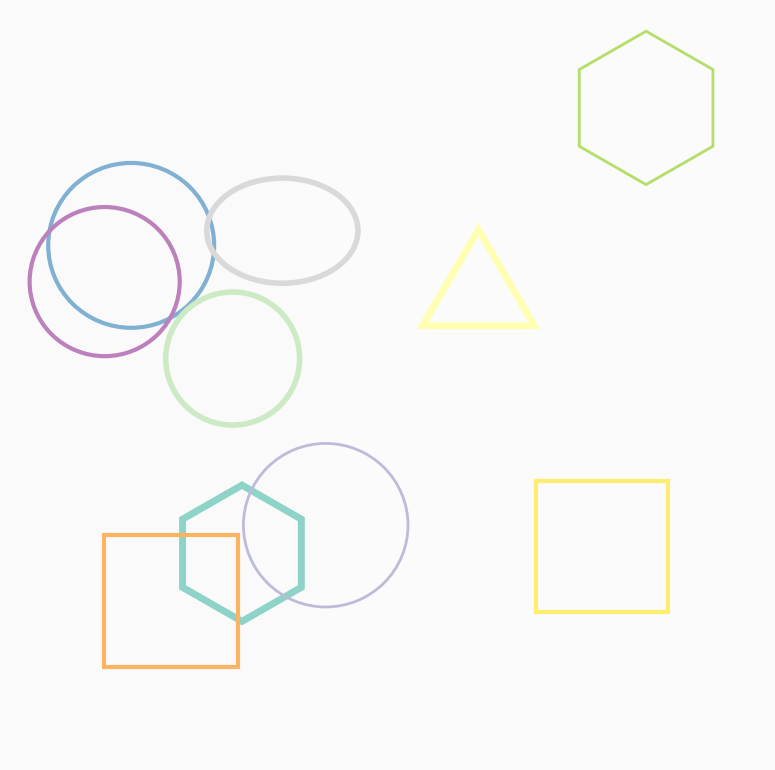[{"shape": "hexagon", "thickness": 2.5, "radius": 0.44, "center": [0.312, 0.281]}, {"shape": "triangle", "thickness": 2.5, "radius": 0.42, "center": [0.617, 0.619]}, {"shape": "circle", "thickness": 1, "radius": 0.53, "center": [0.42, 0.318]}, {"shape": "circle", "thickness": 1.5, "radius": 0.54, "center": [0.169, 0.681]}, {"shape": "square", "thickness": 1.5, "radius": 0.43, "center": [0.221, 0.22]}, {"shape": "hexagon", "thickness": 1, "radius": 0.5, "center": [0.834, 0.86]}, {"shape": "oval", "thickness": 2, "radius": 0.49, "center": [0.364, 0.7]}, {"shape": "circle", "thickness": 1.5, "radius": 0.48, "center": [0.135, 0.634]}, {"shape": "circle", "thickness": 2, "radius": 0.43, "center": [0.3, 0.534]}, {"shape": "square", "thickness": 1.5, "radius": 0.43, "center": [0.777, 0.291]}]